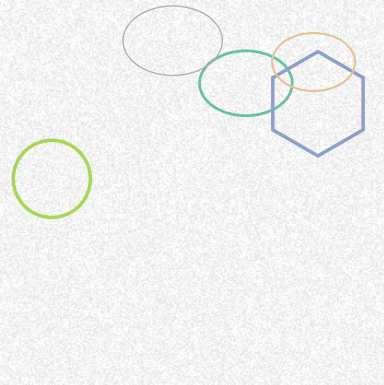[{"shape": "oval", "thickness": 2, "radius": 0.6, "center": [0.639, 0.784]}, {"shape": "hexagon", "thickness": 2.5, "radius": 0.68, "center": [0.826, 0.73]}, {"shape": "circle", "thickness": 2.5, "radius": 0.5, "center": [0.135, 0.535]}, {"shape": "oval", "thickness": 1.5, "radius": 0.54, "center": [0.815, 0.839]}, {"shape": "oval", "thickness": 1, "radius": 0.64, "center": [0.449, 0.894]}]